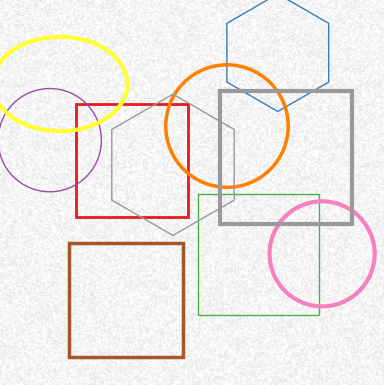[{"shape": "square", "thickness": 2, "radius": 0.73, "center": [0.343, 0.583]}, {"shape": "hexagon", "thickness": 1, "radius": 0.76, "center": [0.722, 0.863]}, {"shape": "square", "thickness": 1, "radius": 0.79, "center": [0.671, 0.339]}, {"shape": "circle", "thickness": 1, "radius": 0.67, "center": [0.129, 0.636]}, {"shape": "circle", "thickness": 2.5, "radius": 0.8, "center": [0.59, 0.673]}, {"shape": "oval", "thickness": 3, "radius": 0.88, "center": [0.156, 0.782]}, {"shape": "square", "thickness": 2.5, "radius": 0.74, "center": [0.327, 0.221]}, {"shape": "circle", "thickness": 3, "radius": 0.68, "center": [0.837, 0.341]}, {"shape": "square", "thickness": 3, "radius": 0.86, "center": [0.742, 0.591]}, {"shape": "hexagon", "thickness": 1, "radius": 0.92, "center": [0.449, 0.572]}]